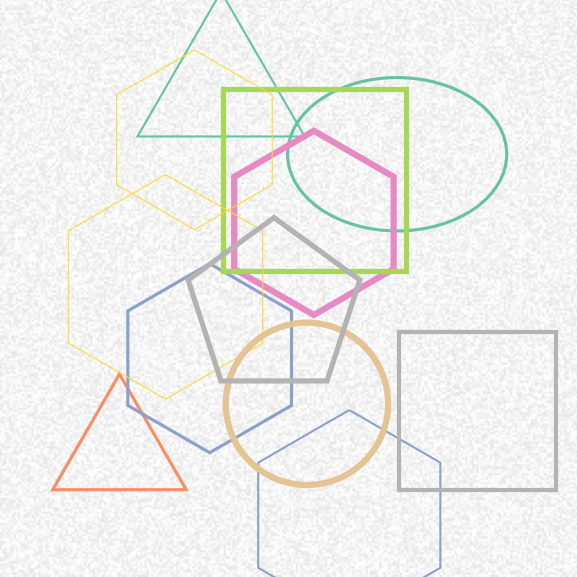[{"shape": "oval", "thickness": 1.5, "radius": 0.95, "center": [0.688, 0.732]}, {"shape": "triangle", "thickness": 1, "radius": 0.84, "center": [0.383, 0.846]}, {"shape": "triangle", "thickness": 1.5, "radius": 0.67, "center": [0.207, 0.218]}, {"shape": "hexagon", "thickness": 1.5, "radius": 0.82, "center": [0.363, 0.379]}, {"shape": "hexagon", "thickness": 1, "radius": 0.91, "center": [0.605, 0.107]}, {"shape": "hexagon", "thickness": 3, "radius": 0.8, "center": [0.544, 0.613]}, {"shape": "square", "thickness": 2.5, "radius": 0.79, "center": [0.545, 0.688]}, {"shape": "hexagon", "thickness": 0.5, "radius": 0.97, "center": [0.287, 0.502]}, {"shape": "hexagon", "thickness": 0.5, "radius": 0.78, "center": [0.337, 0.757]}, {"shape": "circle", "thickness": 3, "radius": 0.7, "center": [0.531, 0.3]}, {"shape": "square", "thickness": 2, "radius": 0.68, "center": [0.826, 0.287]}, {"shape": "pentagon", "thickness": 2.5, "radius": 0.78, "center": [0.474, 0.466]}]